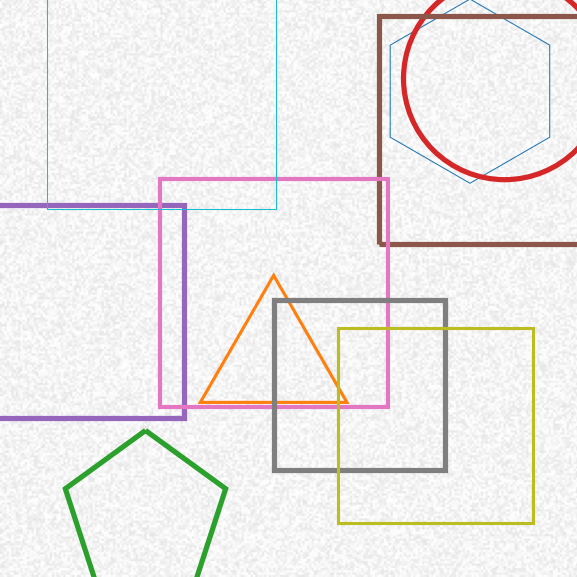[{"shape": "hexagon", "thickness": 0.5, "radius": 0.8, "center": [0.814, 0.841]}, {"shape": "triangle", "thickness": 1.5, "radius": 0.73, "center": [0.474, 0.376]}, {"shape": "pentagon", "thickness": 2.5, "radius": 0.73, "center": [0.252, 0.108]}, {"shape": "circle", "thickness": 2.5, "radius": 0.88, "center": [0.874, 0.863]}, {"shape": "square", "thickness": 2.5, "radius": 0.92, "center": [0.134, 0.46]}, {"shape": "square", "thickness": 2.5, "radius": 0.98, "center": [0.853, 0.774]}, {"shape": "square", "thickness": 2, "radius": 0.99, "center": [0.474, 0.492]}, {"shape": "square", "thickness": 2.5, "radius": 0.74, "center": [0.622, 0.332]}, {"shape": "square", "thickness": 1.5, "radius": 0.84, "center": [0.754, 0.262]}, {"shape": "square", "thickness": 0.5, "radius": 0.99, "center": [0.28, 0.836]}]